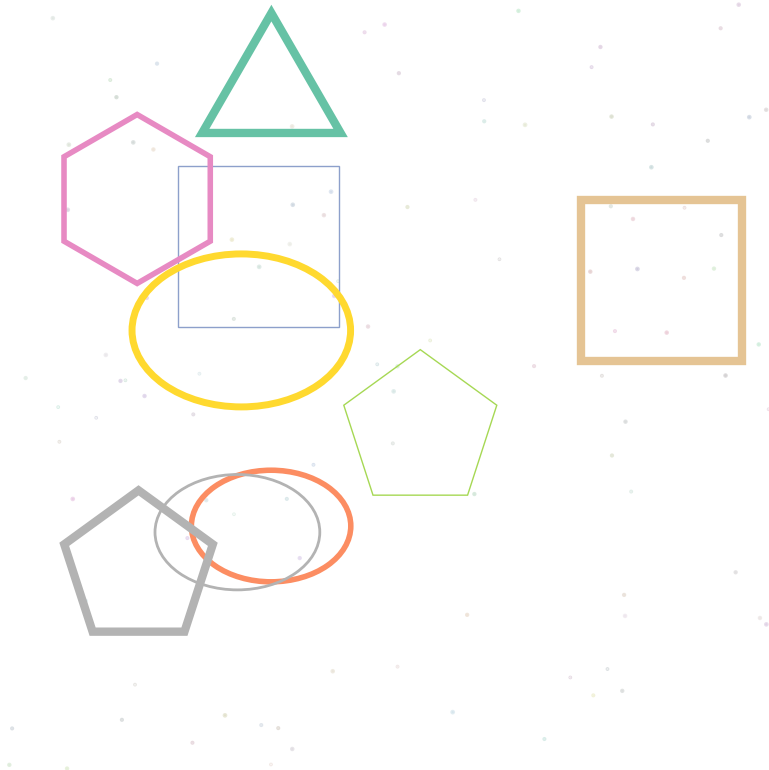[{"shape": "triangle", "thickness": 3, "radius": 0.52, "center": [0.352, 0.879]}, {"shape": "oval", "thickness": 2, "radius": 0.52, "center": [0.352, 0.317]}, {"shape": "square", "thickness": 0.5, "radius": 0.52, "center": [0.336, 0.68]}, {"shape": "hexagon", "thickness": 2, "radius": 0.55, "center": [0.178, 0.742]}, {"shape": "pentagon", "thickness": 0.5, "radius": 0.52, "center": [0.546, 0.441]}, {"shape": "oval", "thickness": 2.5, "radius": 0.71, "center": [0.313, 0.571]}, {"shape": "square", "thickness": 3, "radius": 0.52, "center": [0.859, 0.636]}, {"shape": "pentagon", "thickness": 3, "radius": 0.51, "center": [0.18, 0.262]}, {"shape": "oval", "thickness": 1, "radius": 0.54, "center": [0.308, 0.309]}]